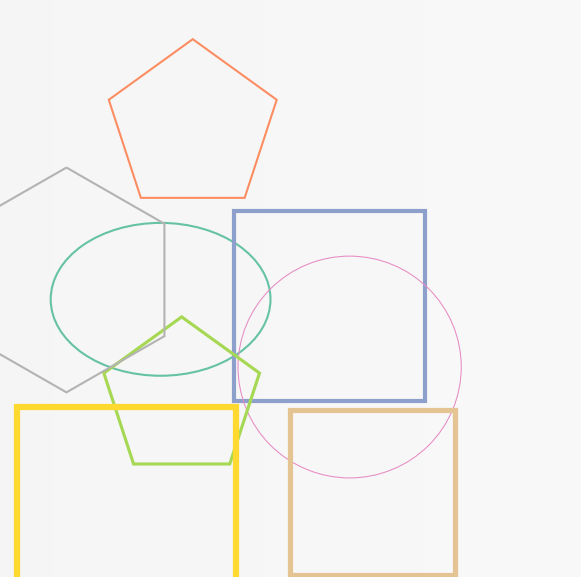[{"shape": "oval", "thickness": 1, "radius": 0.95, "center": [0.276, 0.481]}, {"shape": "pentagon", "thickness": 1, "radius": 0.76, "center": [0.332, 0.779]}, {"shape": "square", "thickness": 2, "radius": 0.82, "center": [0.567, 0.469]}, {"shape": "circle", "thickness": 0.5, "radius": 0.96, "center": [0.602, 0.364]}, {"shape": "pentagon", "thickness": 1.5, "radius": 0.7, "center": [0.313, 0.31]}, {"shape": "square", "thickness": 3, "radius": 0.94, "center": [0.218, 0.107]}, {"shape": "square", "thickness": 2.5, "radius": 0.71, "center": [0.641, 0.146]}, {"shape": "hexagon", "thickness": 1, "radius": 0.97, "center": [0.114, 0.514]}]